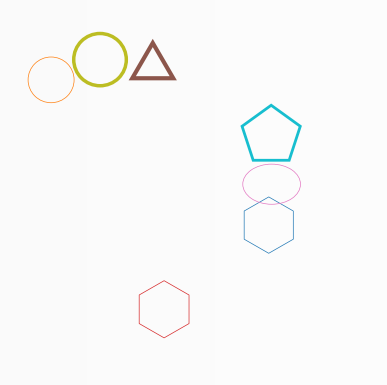[{"shape": "hexagon", "thickness": 0.5, "radius": 0.37, "center": [0.694, 0.415]}, {"shape": "circle", "thickness": 0.5, "radius": 0.3, "center": [0.132, 0.793]}, {"shape": "hexagon", "thickness": 0.5, "radius": 0.37, "center": [0.423, 0.197]}, {"shape": "triangle", "thickness": 3, "radius": 0.31, "center": [0.394, 0.827]}, {"shape": "oval", "thickness": 0.5, "radius": 0.37, "center": [0.701, 0.522]}, {"shape": "circle", "thickness": 2.5, "radius": 0.34, "center": [0.258, 0.845]}, {"shape": "pentagon", "thickness": 2, "radius": 0.39, "center": [0.7, 0.648]}]